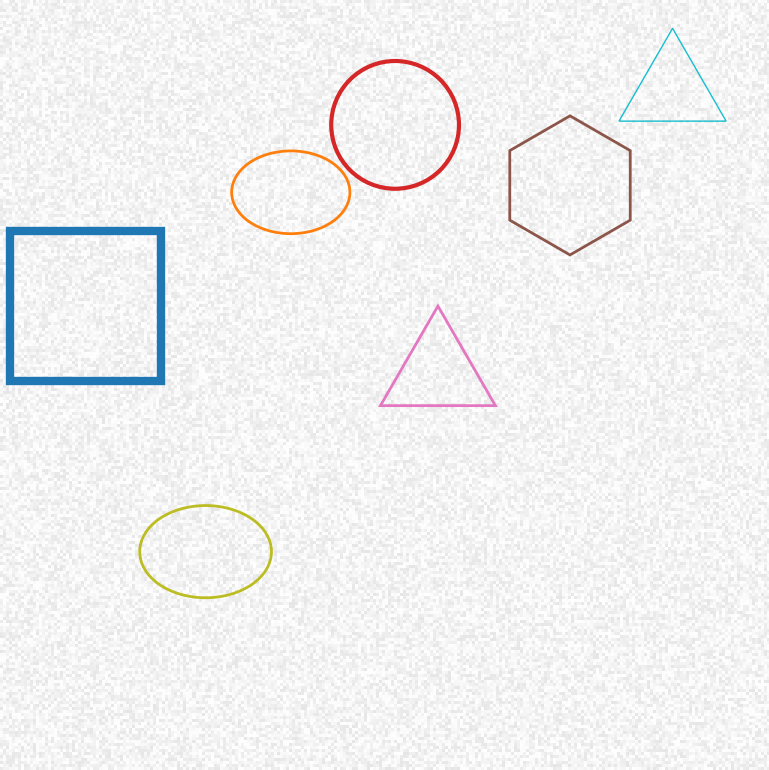[{"shape": "square", "thickness": 3, "radius": 0.49, "center": [0.111, 0.602]}, {"shape": "oval", "thickness": 1, "radius": 0.38, "center": [0.378, 0.75]}, {"shape": "circle", "thickness": 1.5, "radius": 0.41, "center": [0.513, 0.838]}, {"shape": "hexagon", "thickness": 1, "radius": 0.45, "center": [0.74, 0.759]}, {"shape": "triangle", "thickness": 1, "radius": 0.43, "center": [0.569, 0.516]}, {"shape": "oval", "thickness": 1, "radius": 0.43, "center": [0.267, 0.284]}, {"shape": "triangle", "thickness": 0.5, "radius": 0.4, "center": [0.873, 0.883]}]